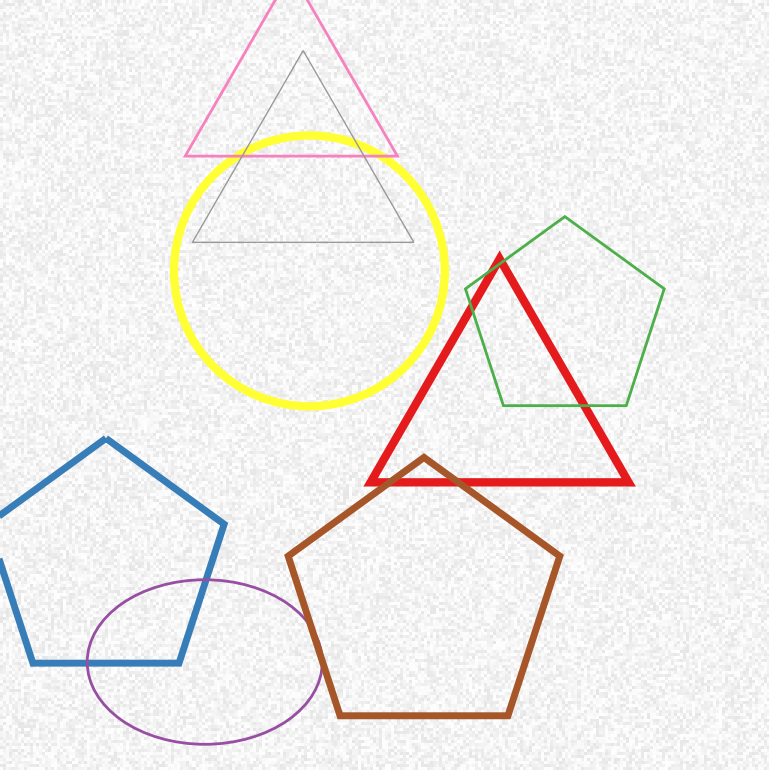[{"shape": "triangle", "thickness": 3, "radius": 0.97, "center": [0.649, 0.47]}, {"shape": "pentagon", "thickness": 2.5, "radius": 0.81, "center": [0.138, 0.269]}, {"shape": "pentagon", "thickness": 1, "radius": 0.68, "center": [0.734, 0.583]}, {"shape": "oval", "thickness": 1, "radius": 0.76, "center": [0.266, 0.14]}, {"shape": "circle", "thickness": 3, "radius": 0.88, "center": [0.402, 0.648]}, {"shape": "pentagon", "thickness": 2.5, "radius": 0.93, "center": [0.551, 0.22]}, {"shape": "triangle", "thickness": 1, "radius": 0.8, "center": [0.378, 0.877]}, {"shape": "triangle", "thickness": 0.5, "radius": 0.83, "center": [0.394, 0.768]}]